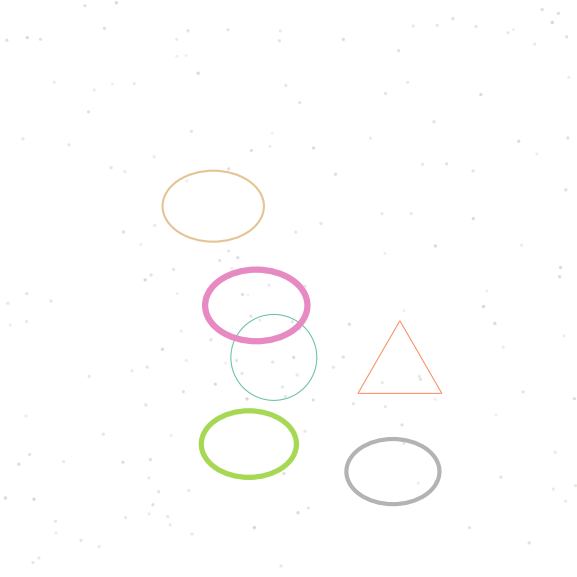[{"shape": "circle", "thickness": 0.5, "radius": 0.37, "center": [0.474, 0.38]}, {"shape": "triangle", "thickness": 0.5, "radius": 0.42, "center": [0.692, 0.36]}, {"shape": "oval", "thickness": 3, "radius": 0.44, "center": [0.444, 0.47]}, {"shape": "oval", "thickness": 2.5, "radius": 0.41, "center": [0.431, 0.23]}, {"shape": "oval", "thickness": 1, "radius": 0.44, "center": [0.369, 0.642]}, {"shape": "oval", "thickness": 2, "radius": 0.4, "center": [0.68, 0.183]}]